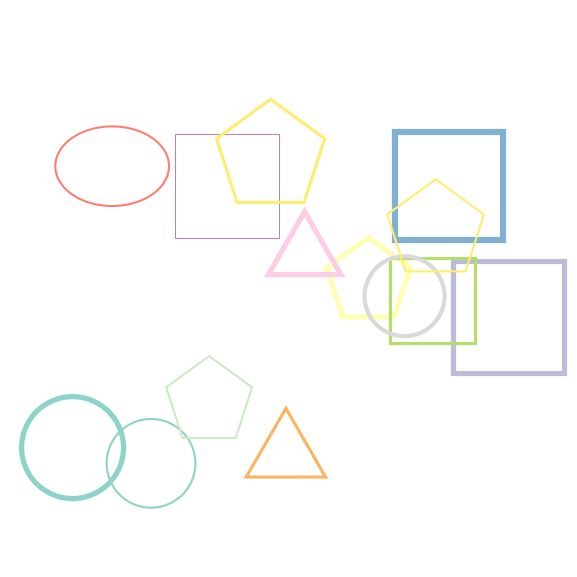[{"shape": "circle", "thickness": 1, "radius": 0.38, "center": [0.261, 0.197]}, {"shape": "circle", "thickness": 2.5, "radius": 0.44, "center": [0.126, 0.224]}, {"shape": "pentagon", "thickness": 2.5, "radius": 0.38, "center": [0.638, 0.512]}, {"shape": "square", "thickness": 2.5, "radius": 0.48, "center": [0.881, 0.45]}, {"shape": "oval", "thickness": 1, "radius": 0.49, "center": [0.194, 0.711]}, {"shape": "square", "thickness": 3, "radius": 0.47, "center": [0.778, 0.676]}, {"shape": "triangle", "thickness": 1.5, "radius": 0.4, "center": [0.495, 0.213]}, {"shape": "square", "thickness": 1.5, "radius": 0.37, "center": [0.749, 0.478]}, {"shape": "triangle", "thickness": 2.5, "radius": 0.36, "center": [0.527, 0.56]}, {"shape": "circle", "thickness": 2, "radius": 0.35, "center": [0.701, 0.486]}, {"shape": "square", "thickness": 0.5, "radius": 0.45, "center": [0.393, 0.677]}, {"shape": "pentagon", "thickness": 1, "radius": 0.39, "center": [0.362, 0.304]}, {"shape": "pentagon", "thickness": 1, "radius": 0.44, "center": [0.754, 0.6]}, {"shape": "pentagon", "thickness": 1.5, "radius": 0.49, "center": [0.469, 0.729]}]